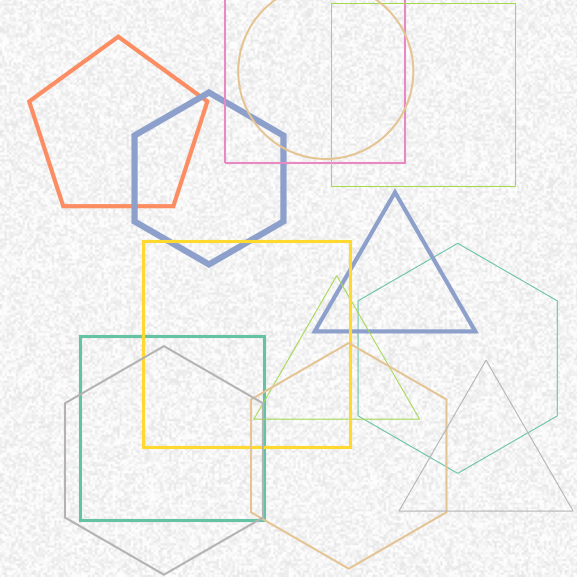[{"shape": "hexagon", "thickness": 0.5, "radius": 1.0, "center": [0.793, 0.379]}, {"shape": "square", "thickness": 1.5, "radius": 0.8, "center": [0.297, 0.258]}, {"shape": "pentagon", "thickness": 2, "radius": 0.81, "center": [0.205, 0.773]}, {"shape": "hexagon", "thickness": 3, "radius": 0.74, "center": [0.362, 0.69]}, {"shape": "triangle", "thickness": 2, "radius": 0.8, "center": [0.684, 0.506]}, {"shape": "square", "thickness": 1, "radius": 0.78, "center": [0.545, 0.872]}, {"shape": "triangle", "thickness": 0.5, "radius": 0.83, "center": [0.583, 0.356]}, {"shape": "square", "thickness": 0.5, "radius": 0.79, "center": [0.732, 0.836]}, {"shape": "square", "thickness": 1.5, "radius": 0.9, "center": [0.427, 0.403]}, {"shape": "circle", "thickness": 1, "radius": 0.76, "center": [0.564, 0.876]}, {"shape": "hexagon", "thickness": 1, "radius": 0.98, "center": [0.604, 0.21]}, {"shape": "hexagon", "thickness": 1, "radius": 0.99, "center": [0.284, 0.202]}, {"shape": "triangle", "thickness": 0.5, "radius": 0.87, "center": [0.842, 0.201]}]